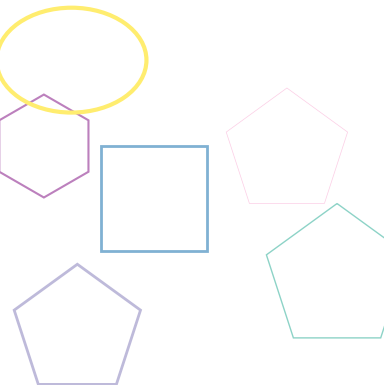[{"shape": "pentagon", "thickness": 1, "radius": 0.96, "center": [0.875, 0.278]}, {"shape": "pentagon", "thickness": 2, "radius": 0.86, "center": [0.201, 0.141]}, {"shape": "square", "thickness": 2, "radius": 0.69, "center": [0.399, 0.485]}, {"shape": "pentagon", "thickness": 0.5, "radius": 0.83, "center": [0.745, 0.606]}, {"shape": "hexagon", "thickness": 1.5, "radius": 0.67, "center": [0.114, 0.621]}, {"shape": "oval", "thickness": 3, "radius": 0.97, "center": [0.186, 0.844]}]